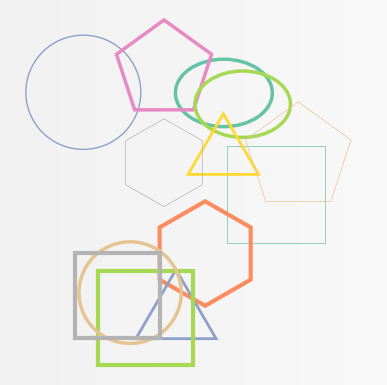[{"shape": "square", "thickness": 0.5, "radius": 0.63, "center": [0.712, 0.494]}, {"shape": "oval", "thickness": 2.5, "radius": 0.63, "center": [0.578, 0.759]}, {"shape": "hexagon", "thickness": 3, "radius": 0.68, "center": [0.529, 0.341]}, {"shape": "triangle", "thickness": 2, "radius": 0.6, "center": [0.454, 0.18]}, {"shape": "circle", "thickness": 1, "radius": 0.74, "center": [0.215, 0.76]}, {"shape": "pentagon", "thickness": 2.5, "radius": 0.65, "center": [0.423, 0.819]}, {"shape": "square", "thickness": 3, "radius": 0.61, "center": [0.374, 0.174]}, {"shape": "oval", "thickness": 2.5, "radius": 0.62, "center": [0.626, 0.729]}, {"shape": "triangle", "thickness": 2, "radius": 0.53, "center": [0.576, 0.6]}, {"shape": "circle", "thickness": 2.5, "radius": 0.66, "center": [0.336, 0.24]}, {"shape": "pentagon", "thickness": 0.5, "radius": 0.71, "center": [0.77, 0.592]}, {"shape": "square", "thickness": 3, "radius": 0.55, "center": [0.303, 0.233]}, {"shape": "hexagon", "thickness": 0.5, "radius": 0.57, "center": [0.423, 0.577]}]